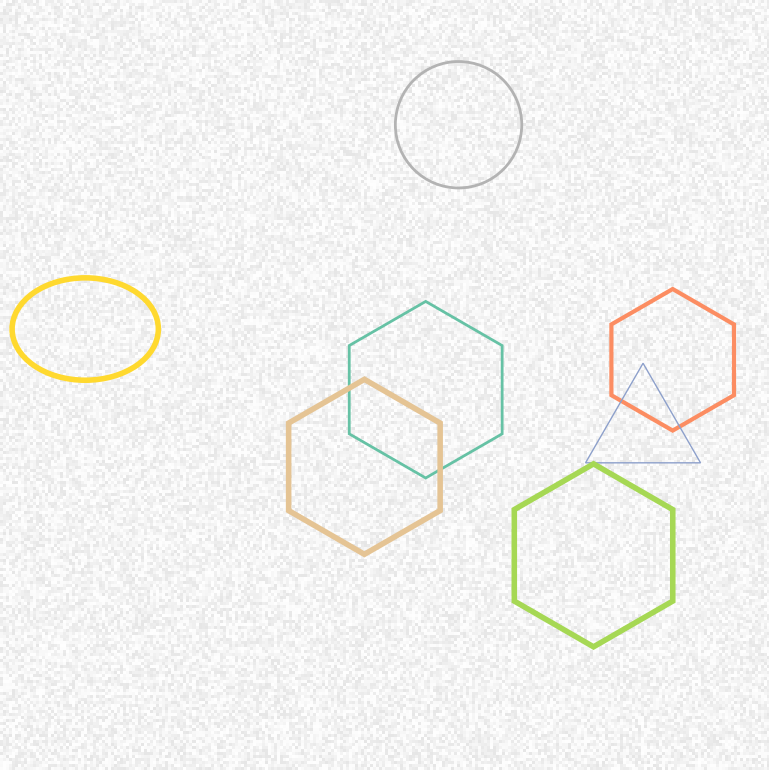[{"shape": "hexagon", "thickness": 1, "radius": 0.57, "center": [0.553, 0.494]}, {"shape": "hexagon", "thickness": 1.5, "radius": 0.46, "center": [0.874, 0.533]}, {"shape": "triangle", "thickness": 0.5, "radius": 0.43, "center": [0.835, 0.442]}, {"shape": "hexagon", "thickness": 2, "radius": 0.59, "center": [0.771, 0.279]}, {"shape": "oval", "thickness": 2, "radius": 0.47, "center": [0.111, 0.573]}, {"shape": "hexagon", "thickness": 2, "radius": 0.57, "center": [0.473, 0.394]}, {"shape": "circle", "thickness": 1, "radius": 0.41, "center": [0.596, 0.838]}]